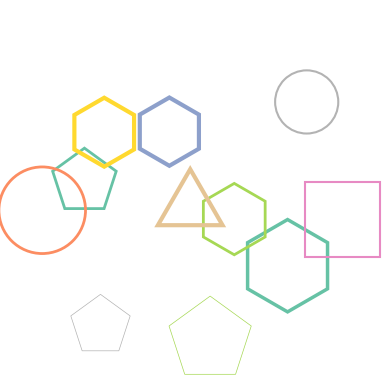[{"shape": "pentagon", "thickness": 2, "radius": 0.43, "center": [0.219, 0.528]}, {"shape": "hexagon", "thickness": 2.5, "radius": 0.6, "center": [0.747, 0.31]}, {"shape": "circle", "thickness": 2, "radius": 0.56, "center": [0.11, 0.454]}, {"shape": "hexagon", "thickness": 3, "radius": 0.44, "center": [0.44, 0.658]}, {"shape": "square", "thickness": 1.5, "radius": 0.48, "center": [0.89, 0.43]}, {"shape": "hexagon", "thickness": 2, "radius": 0.46, "center": [0.608, 0.431]}, {"shape": "pentagon", "thickness": 0.5, "radius": 0.56, "center": [0.546, 0.119]}, {"shape": "hexagon", "thickness": 3, "radius": 0.45, "center": [0.271, 0.657]}, {"shape": "triangle", "thickness": 3, "radius": 0.48, "center": [0.494, 0.464]}, {"shape": "pentagon", "thickness": 0.5, "radius": 0.41, "center": [0.261, 0.154]}, {"shape": "circle", "thickness": 1.5, "radius": 0.41, "center": [0.797, 0.735]}]